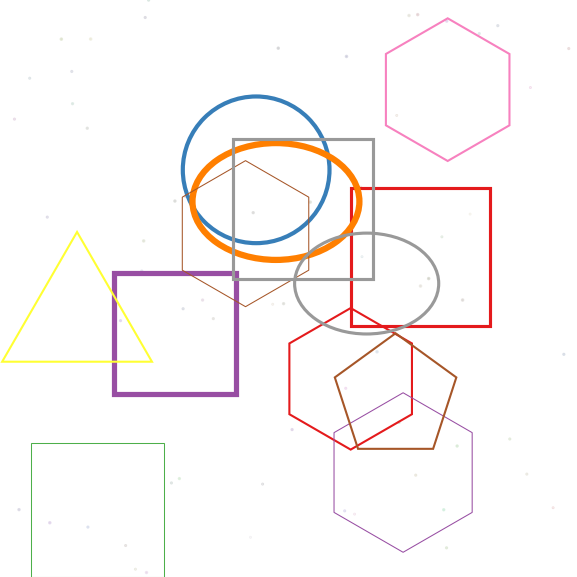[{"shape": "hexagon", "thickness": 1, "radius": 0.61, "center": [0.607, 0.343]}, {"shape": "square", "thickness": 1.5, "radius": 0.6, "center": [0.728, 0.554]}, {"shape": "circle", "thickness": 2, "radius": 0.64, "center": [0.444, 0.705]}, {"shape": "square", "thickness": 0.5, "radius": 0.58, "center": [0.169, 0.116]}, {"shape": "square", "thickness": 2.5, "radius": 0.52, "center": [0.303, 0.422]}, {"shape": "hexagon", "thickness": 0.5, "radius": 0.69, "center": [0.698, 0.181]}, {"shape": "oval", "thickness": 3, "radius": 0.72, "center": [0.478, 0.65]}, {"shape": "triangle", "thickness": 1, "radius": 0.75, "center": [0.133, 0.448]}, {"shape": "hexagon", "thickness": 0.5, "radius": 0.63, "center": [0.425, 0.595]}, {"shape": "pentagon", "thickness": 1, "radius": 0.55, "center": [0.685, 0.311]}, {"shape": "hexagon", "thickness": 1, "radius": 0.62, "center": [0.775, 0.844]}, {"shape": "oval", "thickness": 1.5, "radius": 0.62, "center": [0.635, 0.508]}, {"shape": "square", "thickness": 1.5, "radius": 0.61, "center": [0.524, 0.637]}]